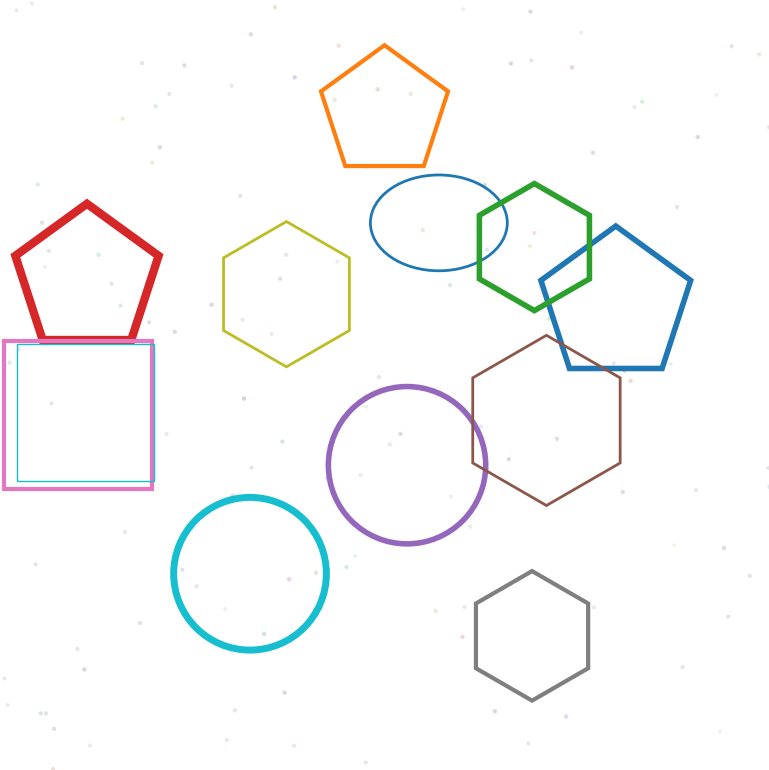[{"shape": "pentagon", "thickness": 2, "radius": 0.51, "center": [0.8, 0.604]}, {"shape": "oval", "thickness": 1, "radius": 0.44, "center": [0.57, 0.711]}, {"shape": "pentagon", "thickness": 1.5, "radius": 0.43, "center": [0.499, 0.855]}, {"shape": "hexagon", "thickness": 2, "radius": 0.41, "center": [0.694, 0.679]}, {"shape": "pentagon", "thickness": 3, "radius": 0.49, "center": [0.113, 0.638]}, {"shape": "circle", "thickness": 2, "radius": 0.51, "center": [0.529, 0.396]}, {"shape": "hexagon", "thickness": 1, "radius": 0.55, "center": [0.71, 0.454]}, {"shape": "square", "thickness": 1.5, "radius": 0.48, "center": [0.101, 0.461]}, {"shape": "hexagon", "thickness": 1.5, "radius": 0.42, "center": [0.691, 0.174]}, {"shape": "hexagon", "thickness": 1, "radius": 0.47, "center": [0.372, 0.618]}, {"shape": "circle", "thickness": 2.5, "radius": 0.5, "center": [0.325, 0.255]}, {"shape": "square", "thickness": 0.5, "radius": 0.44, "center": [0.111, 0.464]}]